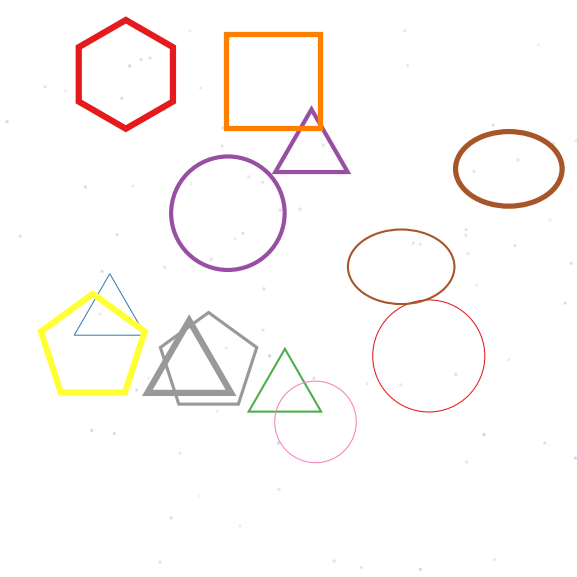[{"shape": "circle", "thickness": 0.5, "radius": 0.49, "center": [0.742, 0.383]}, {"shape": "hexagon", "thickness": 3, "radius": 0.47, "center": [0.218, 0.87]}, {"shape": "triangle", "thickness": 0.5, "radius": 0.35, "center": [0.19, 0.454]}, {"shape": "triangle", "thickness": 1, "radius": 0.36, "center": [0.493, 0.323]}, {"shape": "circle", "thickness": 2, "radius": 0.49, "center": [0.395, 0.63]}, {"shape": "triangle", "thickness": 2, "radius": 0.36, "center": [0.539, 0.737]}, {"shape": "square", "thickness": 2.5, "radius": 0.41, "center": [0.472, 0.859]}, {"shape": "pentagon", "thickness": 3, "radius": 0.47, "center": [0.161, 0.396]}, {"shape": "oval", "thickness": 2.5, "radius": 0.46, "center": [0.881, 0.707]}, {"shape": "oval", "thickness": 1, "radius": 0.46, "center": [0.695, 0.537]}, {"shape": "circle", "thickness": 0.5, "radius": 0.35, "center": [0.546, 0.269]}, {"shape": "triangle", "thickness": 3, "radius": 0.42, "center": [0.328, 0.361]}, {"shape": "pentagon", "thickness": 1.5, "radius": 0.44, "center": [0.361, 0.37]}]